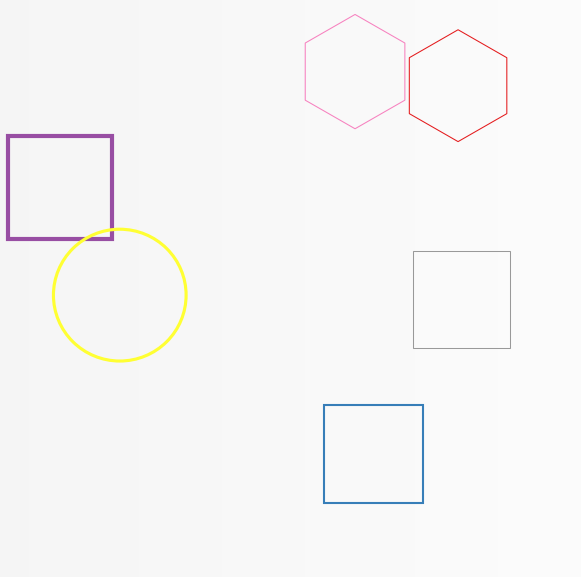[{"shape": "hexagon", "thickness": 0.5, "radius": 0.48, "center": [0.788, 0.851]}, {"shape": "square", "thickness": 1, "radius": 0.42, "center": [0.643, 0.213]}, {"shape": "square", "thickness": 2, "radius": 0.45, "center": [0.103, 0.675]}, {"shape": "circle", "thickness": 1.5, "radius": 0.57, "center": [0.206, 0.488]}, {"shape": "hexagon", "thickness": 0.5, "radius": 0.49, "center": [0.611, 0.875]}, {"shape": "square", "thickness": 0.5, "radius": 0.42, "center": [0.794, 0.48]}]